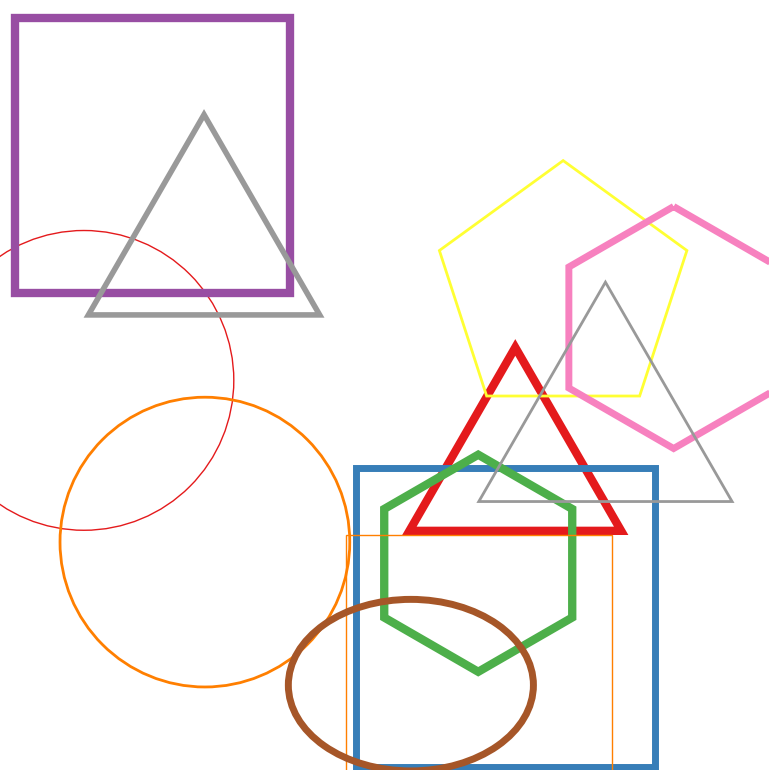[{"shape": "triangle", "thickness": 3, "radius": 0.79, "center": [0.669, 0.39]}, {"shape": "circle", "thickness": 0.5, "radius": 0.97, "center": [0.109, 0.506]}, {"shape": "square", "thickness": 2.5, "radius": 0.97, "center": [0.656, 0.198]}, {"shape": "hexagon", "thickness": 3, "radius": 0.7, "center": [0.621, 0.269]}, {"shape": "square", "thickness": 3, "radius": 0.89, "center": [0.198, 0.798]}, {"shape": "square", "thickness": 0.5, "radius": 0.86, "center": [0.622, 0.133]}, {"shape": "circle", "thickness": 1, "radius": 0.94, "center": [0.266, 0.296]}, {"shape": "pentagon", "thickness": 1, "radius": 0.85, "center": [0.731, 0.622]}, {"shape": "oval", "thickness": 2.5, "radius": 0.8, "center": [0.534, 0.11]}, {"shape": "hexagon", "thickness": 2.5, "radius": 0.79, "center": [0.875, 0.575]}, {"shape": "triangle", "thickness": 1, "radius": 0.95, "center": [0.786, 0.444]}, {"shape": "triangle", "thickness": 2, "radius": 0.87, "center": [0.265, 0.678]}]